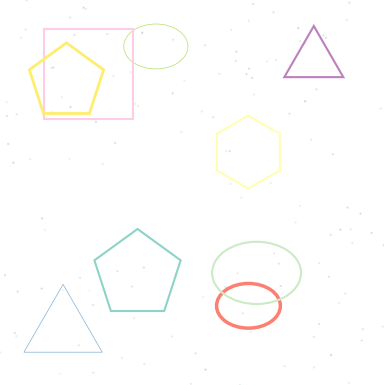[{"shape": "pentagon", "thickness": 1.5, "radius": 0.59, "center": [0.357, 0.287]}, {"shape": "hexagon", "thickness": 1.5, "radius": 0.47, "center": [0.645, 0.605]}, {"shape": "oval", "thickness": 2.5, "radius": 0.41, "center": [0.645, 0.206]}, {"shape": "triangle", "thickness": 0.5, "radius": 0.59, "center": [0.164, 0.144]}, {"shape": "oval", "thickness": 0.5, "radius": 0.42, "center": [0.405, 0.879]}, {"shape": "square", "thickness": 1.5, "radius": 0.58, "center": [0.23, 0.808]}, {"shape": "triangle", "thickness": 1.5, "radius": 0.44, "center": [0.815, 0.844]}, {"shape": "oval", "thickness": 1.5, "radius": 0.58, "center": [0.666, 0.291]}, {"shape": "pentagon", "thickness": 2, "radius": 0.51, "center": [0.173, 0.787]}]